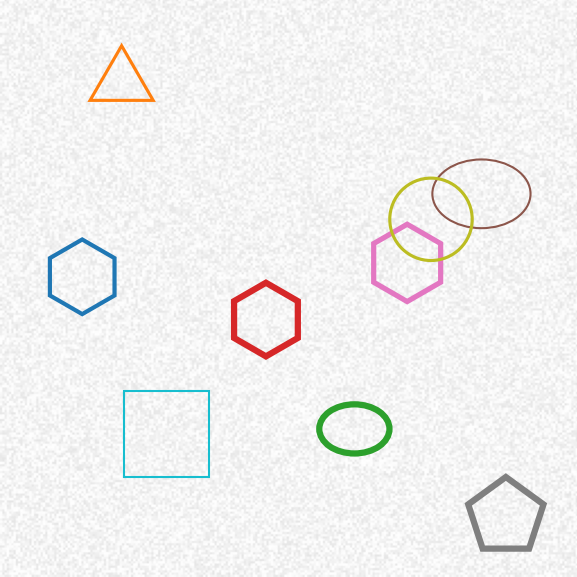[{"shape": "hexagon", "thickness": 2, "radius": 0.32, "center": [0.142, 0.52]}, {"shape": "triangle", "thickness": 1.5, "radius": 0.32, "center": [0.211, 0.857]}, {"shape": "oval", "thickness": 3, "radius": 0.3, "center": [0.614, 0.256]}, {"shape": "hexagon", "thickness": 3, "radius": 0.32, "center": [0.461, 0.446]}, {"shape": "oval", "thickness": 1, "radius": 0.43, "center": [0.834, 0.664]}, {"shape": "hexagon", "thickness": 2.5, "radius": 0.33, "center": [0.705, 0.544]}, {"shape": "pentagon", "thickness": 3, "radius": 0.34, "center": [0.876, 0.105]}, {"shape": "circle", "thickness": 1.5, "radius": 0.36, "center": [0.746, 0.619]}, {"shape": "square", "thickness": 1, "radius": 0.37, "center": [0.288, 0.248]}]